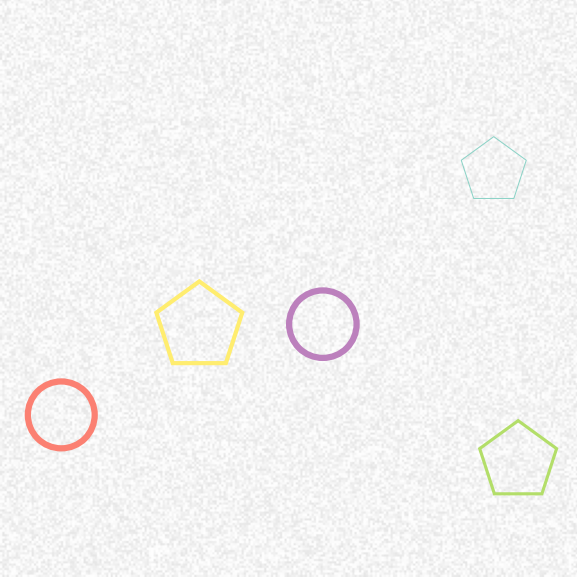[{"shape": "pentagon", "thickness": 0.5, "radius": 0.3, "center": [0.855, 0.703]}, {"shape": "circle", "thickness": 3, "radius": 0.29, "center": [0.106, 0.281]}, {"shape": "pentagon", "thickness": 1.5, "radius": 0.35, "center": [0.897, 0.201]}, {"shape": "circle", "thickness": 3, "radius": 0.29, "center": [0.559, 0.438]}, {"shape": "pentagon", "thickness": 2, "radius": 0.39, "center": [0.345, 0.434]}]